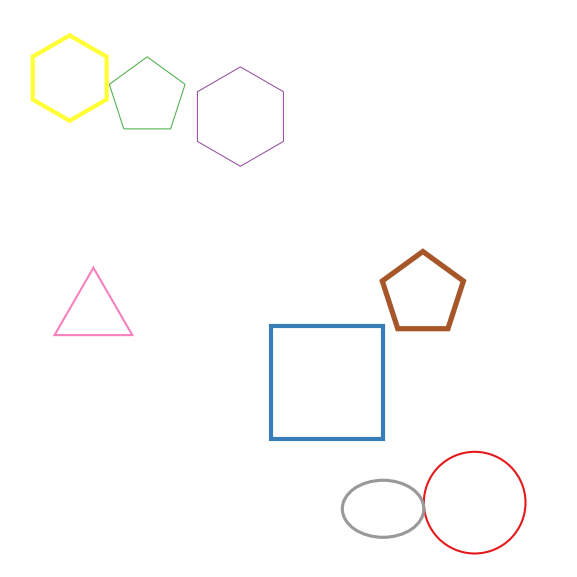[{"shape": "circle", "thickness": 1, "radius": 0.44, "center": [0.822, 0.129]}, {"shape": "square", "thickness": 2, "radius": 0.49, "center": [0.566, 0.337]}, {"shape": "pentagon", "thickness": 0.5, "radius": 0.34, "center": [0.255, 0.832]}, {"shape": "hexagon", "thickness": 0.5, "radius": 0.43, "center": [0.416, 0.797]}, {"shape": "hexagon", "thickness": 2, "radius": 0.37, "center": [0.121, 0.864]}, {"shape": "pentagon", "thickness": 2.5, "radius": 0.37, "center": [0.732, 0.49]}, {"shape": "triangle", "thickness": 1, "radius": 0.39, "center": [0.162, 0.458]}, {"shape": "oval", "thickness": 1.5, "radius": 0.35, "center": [0.663, 0.118]}]